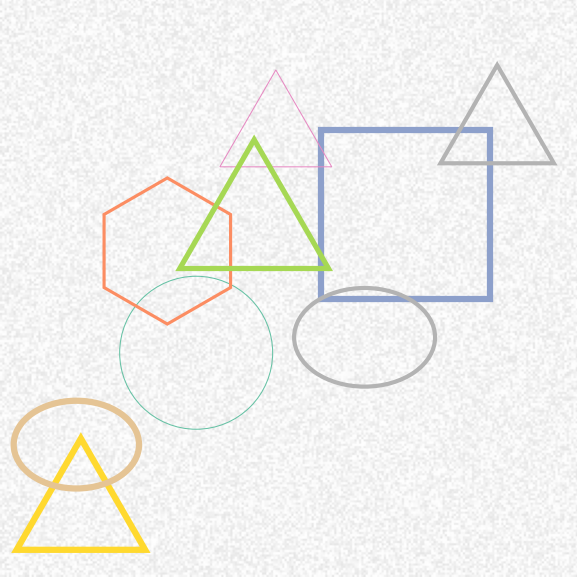[{"shape": "circle", "thickness": 0.5, "radius": 0.66, "center": [0.34, 0.388]}, {"shape": "hexagon", "thickness": 1.5, "radius": 0.63, "center": [0.29, 0.565]}, {"shape": "square", "thickness": 3, "radius": 0.73, "center": [0.703, 0.628]}, {"shape": "triangle", "thickness": 0.5, "radius": 0.56, "center": [0.478, 0.766]}, {"shape": "triangle", "thickness": 2.5, "radius": 0.74, "center": [0.44, 0.609]}, {"shape": "triangle", "thickness": 3, "radius": 0.64, "center": [0.14, 0.111]}, {"shape": "oval", "thickness": 3, "radius": 0.54, "center": [0.132, 0.229]}, {"shape": "oval", "thickness": 2, "radius": 0.61, "center": [0.631, 0.415]}, {"shape": "triangle", "thickness": 2, "radius": 0.57, "center": [0.861, 0.773]}]